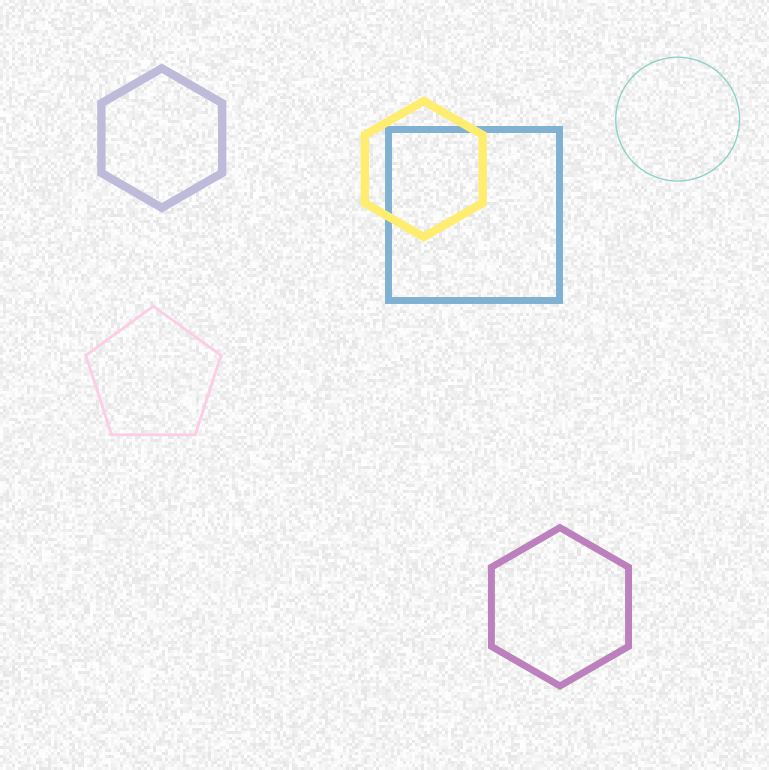[{"shape": "circle", "thickness": 0.5, "radius": 0.4, "center": [0.88, 0.845]}, {"shape": "hexagon", "thickness": 3, "radius": 0.45, "center": [0.21, 0.821]}, {"shape": "square", "thickness": 2.5, "radius": 0.56, "center": [0.615, 0.721]}, {"shape": "pentagon", "thickness": 1, "radius": 0.46, "center": [0.199, 0.51]}, {"shape": "hexagon", "thickness": 2.5, "radius": 0.51, "center": [0.727, 0.212]}, {"shape": "hexagon", "thickness": 3, "radius": 0.44, "center": [0.55, 0.781]}]